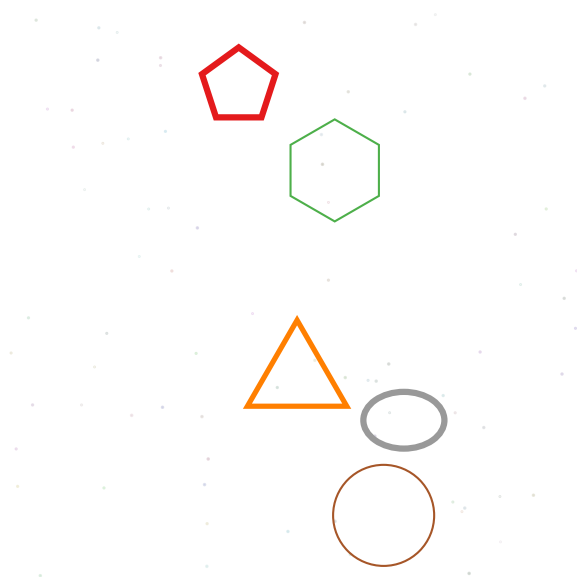[{"shape": "pentagon", "thickness": 3, "radius": 0.33, "center": [0.413, 0.85]}, {"shape": "hexagon", "thickness": 1, "radius": 0.44, "center": [0.58, 0.704]}, {"shape": "triangle", "thickness": 2.5, "radius": 0.5, "center": [0.514, 0.345]}, {"shape": "circle", "thickness": 1, "radius": 0.44, "center": [0.664, 0.107]}, {"shape": "oval", "thickness": 3, "radius": 0.35, "center": [0.699, 0.271]}]